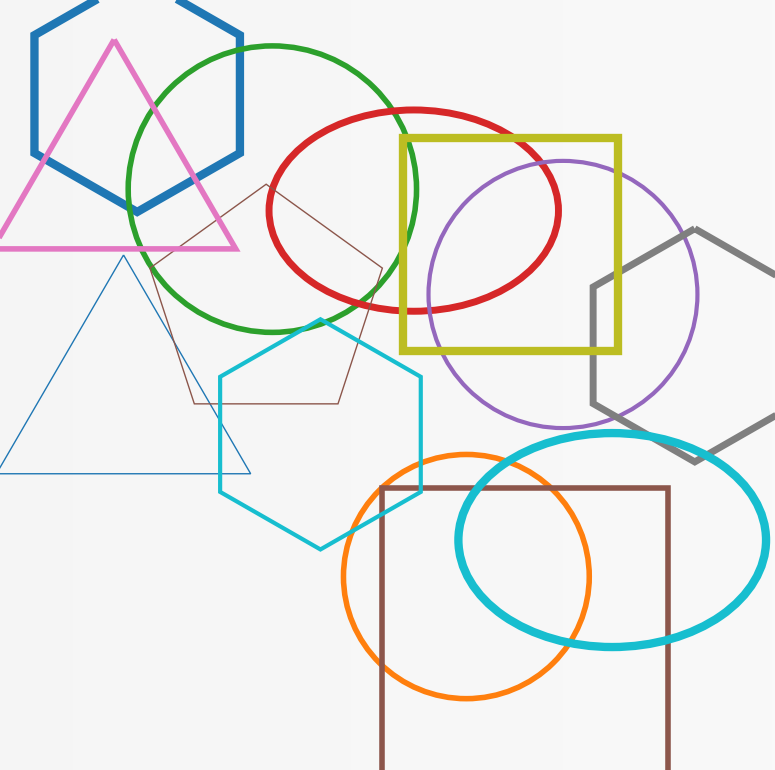[{"shape": "triangle", "thickness": 0.5, "radius": 0.95, "center": [0.159, 0.479]}, {"shape": "hexagon", "thickness": 3, "radius": 0.77, "center": [0.177, 0.878]}, {"shape": "circle", "thickness": 2, "radius": 0.79, "center": [0.602, 0.251]}, {"shape": "circle", "thickness": 2, "radius": 0.93, "center": [0.351, 0.754]}, {"shape": "oval", "thickness": 2.5, "radius": 0.93, "center": [0.534, 0.726]}, {"shape": "circle", "thickness": 1.5, "radius": 0.87, "center": [0.726, 0.618]}, {"shape": "pentagon", "thickness": 0.5, "radius": 0.79, "center": [0.343, 0.603]}, {"shape": "square", "thickness": 2, "radius": 0.92, "center": [0.677, 0.182]}, {"shape": "triangle", "thickness": 2, "radius": 0.91, "center": [0.147, 0.767]}, {"shape": "hexagon", "thickness": 2.5, "radius": 0.76, "center": [0.896, 0.552]}, {"shape": "square", "thickness": 3, "radius": 0.69, "center": [0.659, 0.682]}, {"shape": "oval", "thickness": 3, "radius": 0.99, "center": [0.79, 0.299]}, {"shape": "hexagon", "thickness": 1.5, "radius": 0.75, "center": [0.413, 0.436]}]